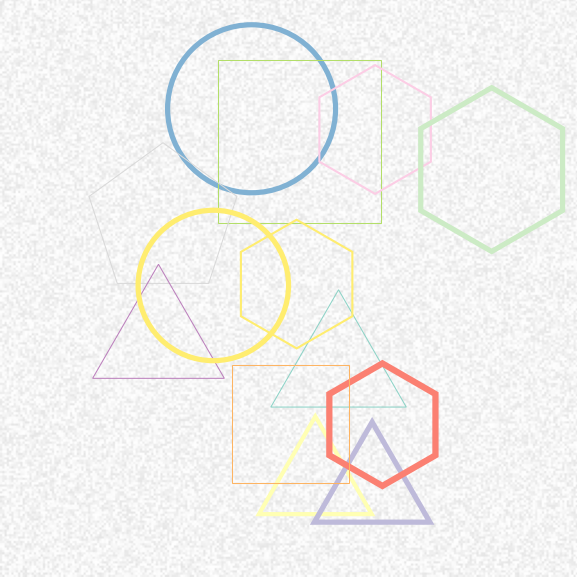[{"shape": "triangle", "thickness": 0.5, "radius": 0.68, "center": [0.586, 0.362]}, {"shape": "triangle", "thickness": 2, "radius": 0.56, "center": [0.546, 0.165]}, {"shape": "triangle", "thickness": 2.5, "radius": 0.58, "center": [0.644, 0.153]}, {"shape": "hexagon", "thickness": 3, "radius": 0.53, "center": [0.662, 0.264]}, {"shape": "circle", "thickness": 2.5, "radius": 0.73, "center": [0.436, 0.811]}, {"shape": "square", "thickness": 0.5, "radius": 0.51, "center": [0.503, 0.265]}, {"shape": "square", "thickness": 0.5, "radius": 0.71, "center": [0.518, 0.754]}, {"shape": "hexagon", "thickness": 1, "radius": 0.56, "center": [0.65, 0.775]}, {"shape": "pentagon", "thickness": 0.5, "radius": 0.67, "center": [0.282, 0.617]}, {"shape": "triangle", "thickness": 0.5, "radius": 0.66, "center": [0.274, 0.41]}, {"shape": "hexagon", "thickness": 2.5, "radius": 0.71, "center": [0.851, 0.706]}, {"shape": "hexagon", "thickness": 1, "radius": 0.56, "center": [0.514, 0.507]}, {"shape": "circle", "thickness": 2.5, "radius": 0.65, "center": [0.369, 0.505]}]